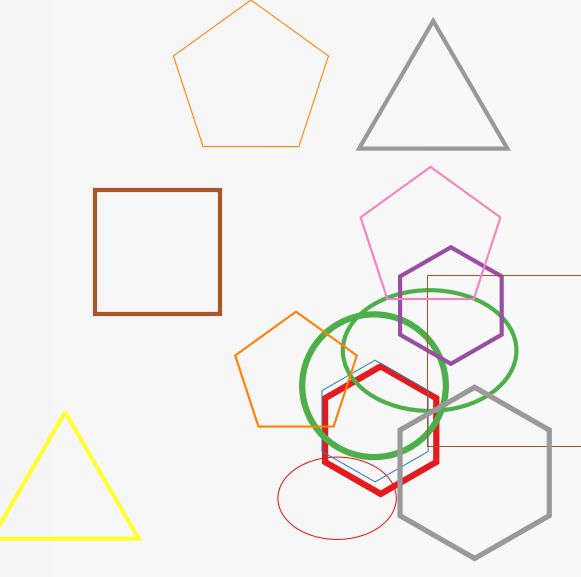[{"shape": "oval", "thickness": 0.5, "radius": 0.51, "center": [0.58, 0.136]}, {"shape": "hexagon", "thickness": 3, "radius": 0.55, "center": [0.655, 0.254]}, {"shape": "hexagon", "thickness": 0.5, "radius": 0.53, "center": [0.645, 0.27]}, {"shape": "circle", "thickness": 3, "radius": 0.62, "center": [0.643, 0.331]}, {"shape": "oval", "thickness": 2, "radius": 0.75, "center": [0.739, 0.392]}, {"shape": "hexagon", "thickness": 2, "radius": 0.5, "center": [0.776, 0.47]}, {"shape": "pentagon", "thickness": 0.5, "radius": 0.7, "center": [0.432, 0.859]}, {"shape": "pentagon", "thickness": 1, "radius": 0.55, "center": [0.509, 0.349]}, {"shape": "triangle", "thickness": 2, "radius": 0.73, "center": [0.112, 0.139]}, {"shape": "square", "thickness": 2, "radius": 0.54, "center": [0.27, 0.563]}, {"shape": "square", "thickness": 0.5, "radius": 0.74, "center": [0.883, 0.375]}, {"shape": "pentagon", "thickness": 1, "radius": 0.63, "center": [0.741, 0.584]}, {"shape": "triangle", "thickness": 2, "radius": 0.74, "center": [0.745, 0.816]}, {"shape": "hexagon", "thickness": 2.5, "radius": 0.74, "center": [0.817, 0.18]}]